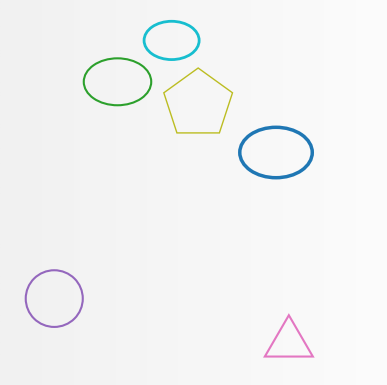[{"shape": "oval", "thickness": 2.5, "radius": 0.47, "center": [0.712, 0.604]}, {"shape": "oval", "thickness": 1.5, "radius": 0.44, "center": [0.303, 0.788]}, {"shape": "circle", "thickness": 1.5, "radius": 0.37, "center": [0.14, 0.224]}, {"shape": "triangle", "thickness": 1.5, "radius": 0.36, "center": [0.745, 0.11]}, {"shape": "pentagon", "thickness": 1, "radius": 0.47, "center": [0.511, 0.73]}, {"shape": "oval", "thickness": 2, "radius": 0.36, "center": [0.443, 0.895]}]